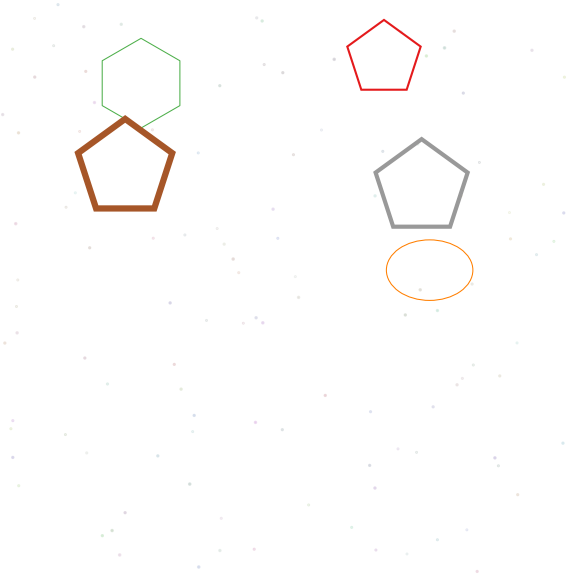[{"shape": "pentagon", "thickness": 1, "radius": 0.33, "center": [0.665, 0.898]}, {"shape": "hexagon", "thickness": 0.5, "radius": 0.39, "center": [0.244, 0.855]}, {"shape": "oval", "thickness": 0.5, "radius": 0.37, "center": [0.744, 0.531]}, {"shape": "pentagon", "thickness": 3, "radius": 0.43, "center": [0.217, 0.708]}, {"shape": "pentagon", "thickness": 2, "radius": 0.42, "center": [0.73, 0.674]}]